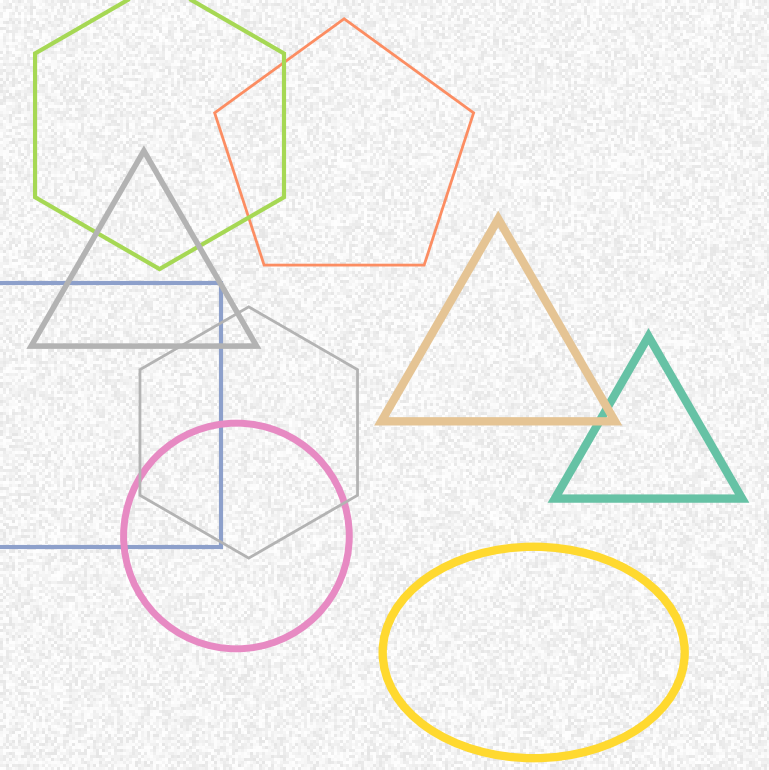[{"shape": "triangle", "thickness": 3, "radius": 0.7, "center": [0.842, 0.423]}, {"shape": "pentagon", "thickness": 1, "radius": 0.88, "center": [0.447, 0.799]}, {"shape": "square", "thickness": 1.5, "radius": 0.86, "center": [0.115, 0.461]}, {"shape": "circle", "thickness": 2.5, "radius": 0.73, "center": [0.307, 0.304]}, {"shape": "hexagon", "thickness": 1.5, "radius": 0.93, "center": [0.207, 0.837]}, {"shape": "oval", "thickness": 3, "radius": 0.98, "center": [0.693, 0.153]}, {"shape": "triangle", "thickness": 3, "radius": 0.88, "center": [0.647, 0.54]}, {"shape": "triangle", "thickness": 2, "radius": 0.85, "center": [0.187, 0.635]}, {"shape": "hexagon", "thickness": 1, "radius": 0.82, "center": [0.323, 0.438]}]